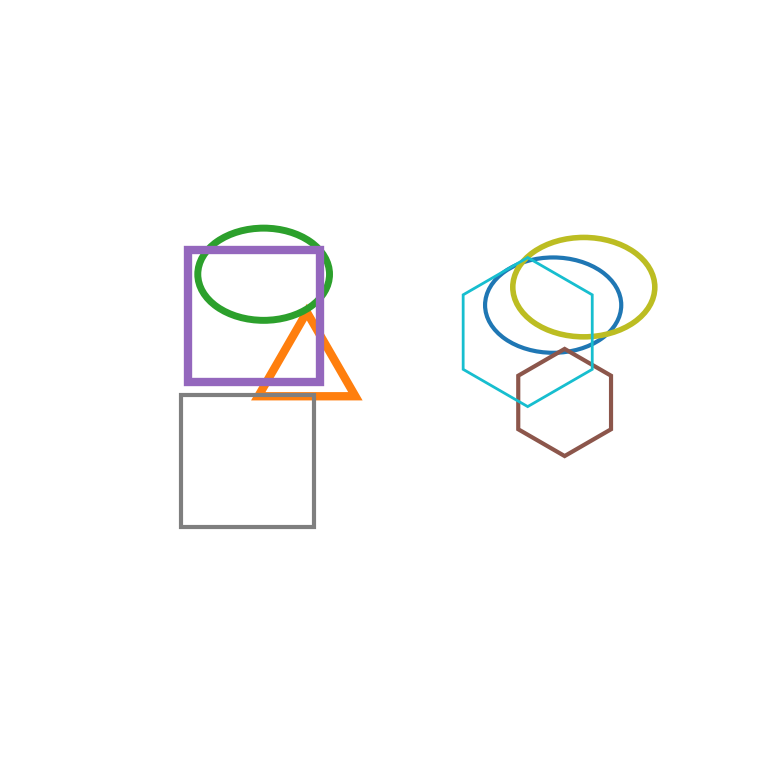[{"shape": "oval", "thickness": 1.5, "radius": 0.44, "center": [0.718, 0.604]}, {"shape": "triangle", "thickness": 3, "radius": 0.36, "center": [0.398, 0.522]}, {"shape": "oval", "thickness": 2.5, "radius": 0.43, "center": [0.342, 0.644]}, {"shape": "square", "thickness": 3, "radius": 0.43, "center": [0.329, 0.589]}, {"shape": "hexagon", "thickness": 1.5, "radius": 0.35, "center": [0.733, 0.477]}, {"shape": "square", "thickness": 1.5, "radius": 0.43, "center": [0.321, 0.401]}, {"shape": "oval", "thickness": 2, "radius": 0.46, "center": [0.758, 0.627]}, {"shape": "hexagon", "thickness": 1, "radius": 0.48, "center": [0.685, 0.569]}]